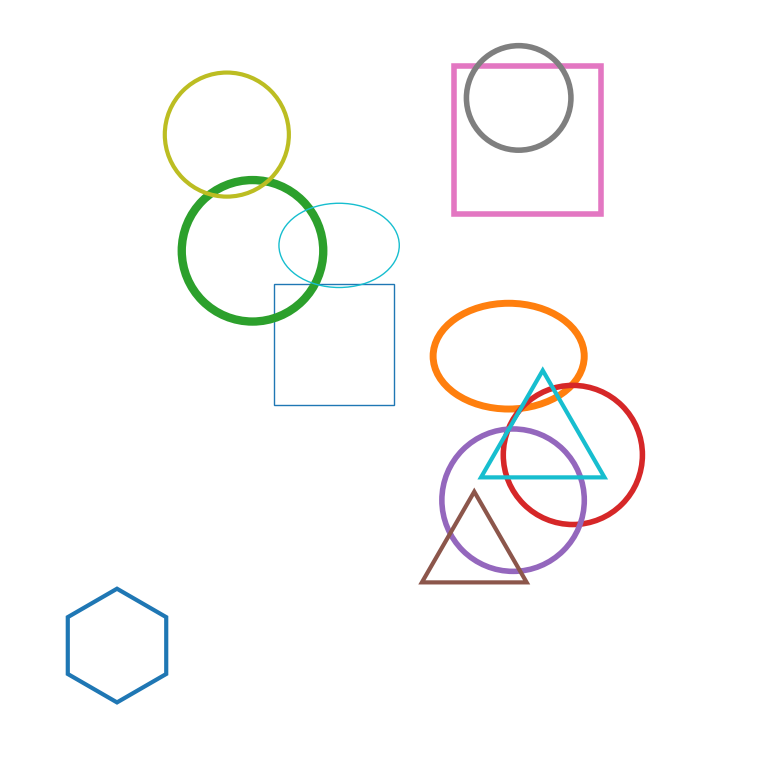[{"shape": "square", "thickness": 0.5, "radius": 0.39, "center": [0.434, 0.552]}, {"shape": "hexagon", "thickness": 1.5, "radius": 0.37, "center": [0.152, 0.162]}, {"shape": "oval", "thickness": 2.5, "radius": 0.49, "center": [0.661, 0.537]}, {"shape": "circle", "thickness": 3, "radius": 0.46, "center": [0.328, 0.674]}, {"shape": "circle", "thickness": 2, "radius": 0.45, "center": [0.744, 0.409]}, {"shape": "circle", "thickness": 2, "radius": 0.46, "center": [0.666, 0.35]}, {"shape": "triangle", "thickness": 1.5, "radius": 0.39, "center": [0.616, 0.283]}, {"shape": "square", "thickness": 2, "radius": 0.48, "center": [0.685, 0.819]}, {"shape": "circle", "thickness": 2, "radius": 0.34, "center": [0.674, 0.873]}, {"shape": "circle", "thickness": 1.5, "radius": 0.4, "center": [0.295, 0.825]}, {"shape": "triangle", "thickness": 1.5, "radius": 0.46, "center": [0.705, 0.426]}, {"shape": "oval", "thickness": 0.5, "radius": 0.39, "center": [0.44, 0.681]}]